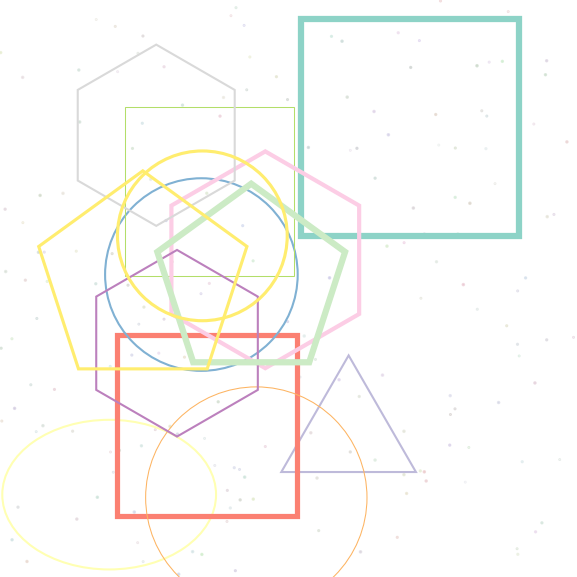[{"shape": "square", "thickness": 3, "radius": 0.94, "center": [0.71, 0.779]}, {"shape": "oval", "thickness": 1, "radius": 0.93, "center": [0.189, 0.143]}, {"shape": "triangle", "thickness": 1, "radius": 0.67, "center": [0.604, 0.249]}, {"shape": "square", "thickness": 2.5, "radius": 0.78, "center": [0.358, 0.263]}, {"shape": "circle", "thickness": 1, "radius": 0.83, "center": [0.349, 0.524]}, {"shape": "circle", "thickness": 0.5, "radius": 0.96, "center": [0.444, 0.138]}, {"shape": "square", "thickness": 0.5, "radius": 0.73, "center": [0.363, 0.668]}, {"shape": "hexagon", "thickness": 2, "radius": 0.94, "center": [0.459, 0.549]}, {"shape": "hexagon", "thickness": 1, "radius": 0.78, "center": [0.271, 0.765]}, {"shape": "hexagon", "thickness": 1, "radius": 0.81, "center": [0.307, 0.405]}, {"shape": "pentagon", "thickness": 3, "radius": 0.85, "center": [0.435, 0.51]}, {"shape": "circle", "thickness": 1.5, "radius": 0.73, "center": [0.35, 0.591]}, {"shape": "pentagon", "thickness": 1.5, "radius": 0.95, "center": [0.247, 0.514]}]